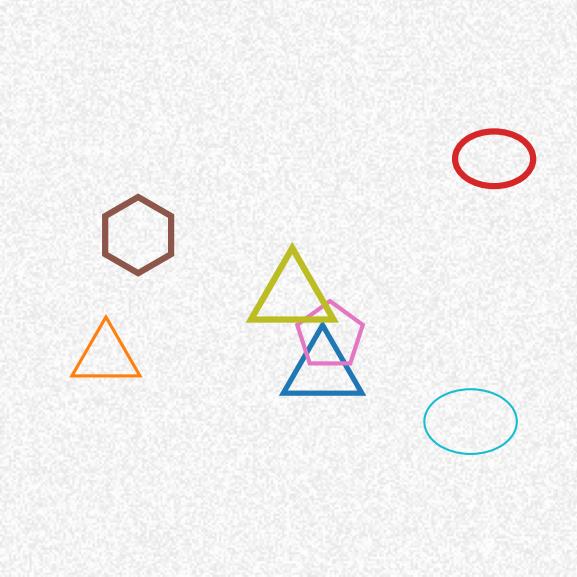[{"shape": "triangle", "thickness": 2.5, "radius": 0.39, "center": [0.559, 0.358]}, {"shape": "triangle", "thickness": 1.5, "radius": 0.34, "center": [0.183, 0.382]}, {"shape": "oval", "thickness": 3, "radius": 0.34, "center": [0.856, 0.724]}, {"shape": "hexagon", "thickness": 3, "radius": 0.33, "center": [0.239, 0.592]}, {"shape": "pentagon", "thickness": 2, "radius": 0.3, "center": [0.571, 0.418]}, {"shape": "triangle", "thickness": 3, "radius": 0.41, "center": [0.506, 0.487]}, {"shape": "oval", "thickness": 1, "radius": 0.4, "center": [0.815, 0.269]}]